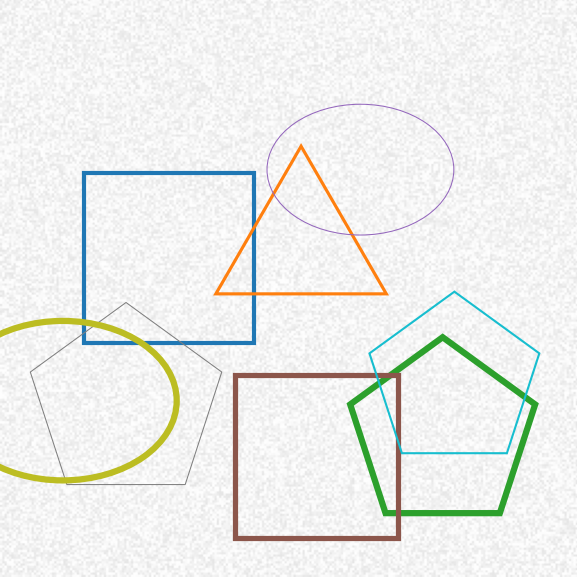[{"shape": "square", "thickness": 2, "radius": 0.73, "center": [0.293, 0.552]}, {"shape": "triangle", "thickness": 1.5, "radius": 0.85, "center": [0.521, 0.575]}, {"shape": "pentagon", "thickness": 3, "radius": 0.84, "center": [0.767, 0.247]}, {"shape": "oval", "thickness": 0.5, "radius": 0.81, "center": [0.624, 0.705]}, {"shape": "square", "thickness": 2.5, "radius": 0.71, "center": [0.548, 0.209]}, {"shape": "pentagon", "thickness": 0.5, "radius": 0.87, "center": [0.218, 0.301]}, {"shape": "oval", "thickness": 3, "radius": 0.99, "center": [0.109, 0.305]}, {"shape": "pentagon", "thickness": 1, "radius": 0.77, "center": [0.787, 0.339]}]